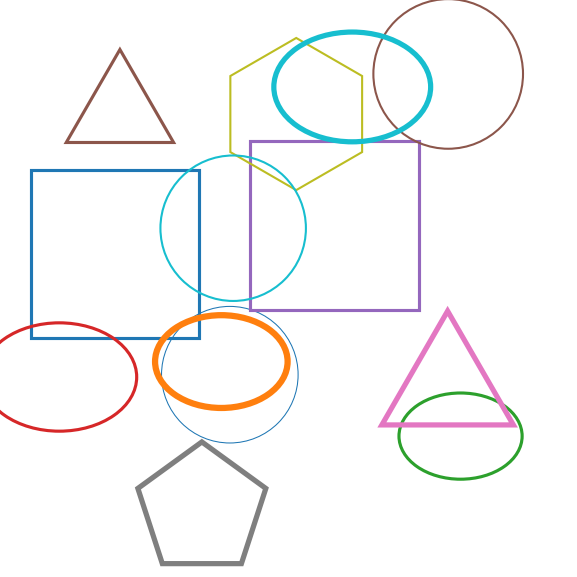[{"shape": "square", "thickness": 1.5, "radius": 0.73, "center": [0.199, 0.559]}, {"shape": "circle", "thickness": 0.5, "radius": 0.59, "center": [0.398, 0.35]}, {"shape": "oval", "thickness": 3, "radius": 0.57, "center": [0.383, 0.373]}, {"shape": "oval", "thickness": 1.5, "radius": 0.53, "center": [0.797, 0.244]}, {"shape": "oval", "thickness": 1.5, "radius": 0.67, "center": [0.103, 0.346]}, {"shape": "square", "thickness": 1.5, "radius": 0.73, "center": [0.579, 0.608]}, {"shape": "circle", "thickness": 1, "radius": 0.65, "center": [0.776, 0.871]}, {"shape": "triangle", "thickness": 1.5, "radius": 0.54, "center": [0.208, 0.806]}, {"shape": "triangle", "thickness": 2.5, "radius": 0.66, "center": [0.775, 0.329]}, {"shape": "pentagon", "thickness": 2.5, "radius": 0.58, "center": [0.35, 0.117]}, {"shape": "hexagon", "thickness": 1, "radius": 0.66, "center": [0.513, 0.802]}, {"shape": "circle", "thickness": 1, "radius": 0.63, "center": [0.404, 0.604]}, {"shape": "oval", "thickness": 2.5, "radius": 0.68, "center": [0.61, 0.849]}]